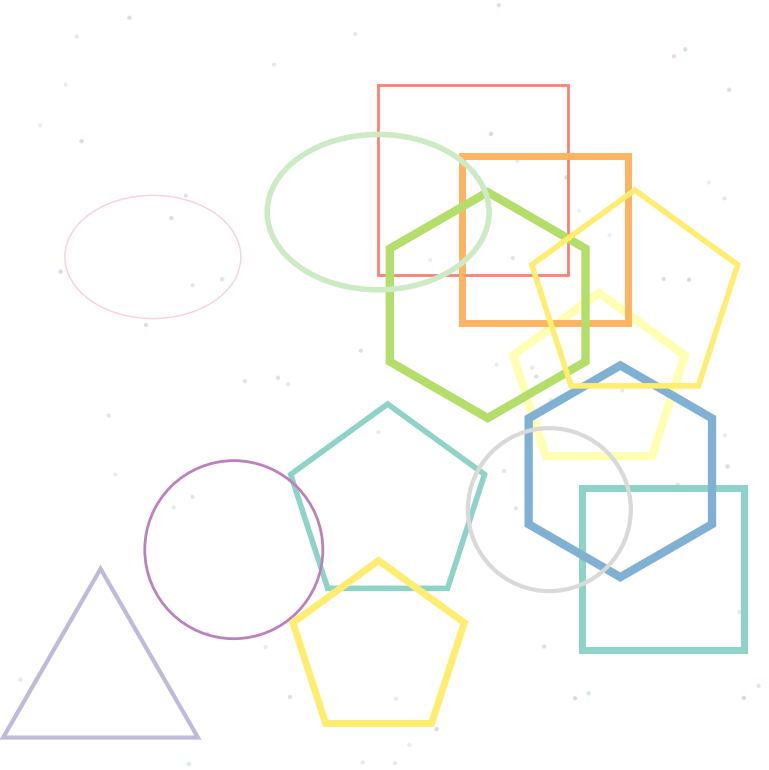[{"shape": "square", "thickness": 2.5, "radius": 0.53, "center": [0.861, 0.261]}, {"shape": "pentagon", "thickness": 2, "radius": 0.66, "center": [0.503, 0.343]}, {"shape": "pentagon", "thickness": 3, "radius": 0.59, "center": [0.778, 0.502]}, {"shape": "triangle", "thickness": 1.5, "radius": 0.73, "center": [0.131, 0.115]}, {"shape": "square", "thickness": 1, "radius": 0.62, "center": [0.614, 0.766]}, {"shape": "hexagon", "thickness": 3, "radius": 0.69, "center": [0.806, 0.388]}, {"shape": "square", "thickness": 2.5, "radius": 0.54, "center": [0.707, 0.689]}, {"shape": "hexagon", "thickness": 3, "radius": 0.73, "center": [0.633, 0.604]}, {"shape": "oval", "thickness": 0.5, "radius": 0.57, "center": [0.199, 0.666]}, {"shape": "circle", "thickness": 1.5, "radius": 0.53, "center": [0.713, 0.338]}, {"shape": "circle", "thickness": 1, "radius": 0.58, "center": [0.304, 0.286]}, {"shape": "oval", "thickness": 2, "radius": 0.72, "center": [0.491, 0.725]}, {"shape": "pentagon", "thickness": 2.5, "radius": 0.58, "center": [0.492, 0.155]}, {"shape": "pentagon", "thickness": 2, "radius": 0.7, "center": [0.824, 0.613]}]